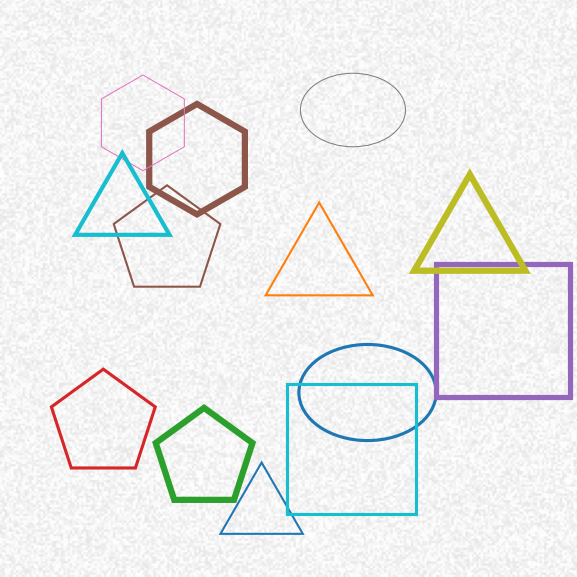[{"shape": "triangle", "thickness": 1, "radius": 0.41, "center": [0.453, 0.116]}, {"shape": "oval", "thickness": 1.5, "radius": 0.59, "center": [0.636, 0.319]}, {"shape": "triangle", "thickness": 1, "radius": 0.54, "center": [0.553, 0.541]}, {"shape": "pentagon", "thickness": 3, "radius": 0.44, "center": [0.353, 0.205]}, {"shape": "pentagon", "thickness": 1.5, "radius": 0.47, "center": [0.179, 0.265]}, {"shape": "square", "thickness": 2.5, "radius": 0.58, "center": [0.871, 0.427]}, {"shape": "hexagon", "thickness": 3, "radius": 0.48, "center": [0.341, 0.724]}, {"shape": "pentagon", "thickness": 1, "radius": 0.49, "center": [0.289, 0.581]}, {"shape": "hexagon", "thickness": 0.5, "radius": 0.41, "center": [0.247, 0.786]}, {"shape": "oval", "thickness": 0.5, "radius": 0.45, "center": [0.611, 0.809]}, {"shape": "triangle", "thickness": 3, "radius": 0.56, "center": [0.814, 0.586]}, {"shape": "square", "thickness": 1.5, "radius": 0.56, "center": [0.609, 0.222]}, {"shape": "triangle", "thickness": 2, "radius": 0.47, "center": [0.212, 0.64]}]